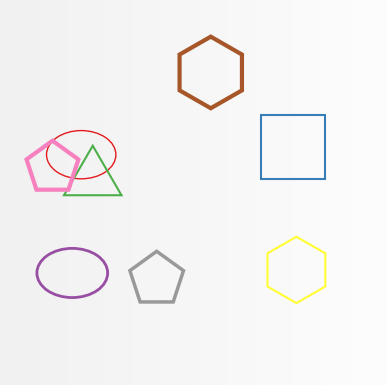[{"shape": "oval", "thickness": 1, "radius": 0.45, "center": [0.21, 0.598]}, {"shape": "square", "thickness": 1.5, "radius": 0.41, "center": [0.755, 0.618]}, {"shape": "triangle", "thickness": 1.5, "radius": 0.43, "center": [0.239, 0.536]}, {"shape": "oval", "thickness": 2, "radius": 0.46, "center": [0.187, 0.291]}, {"shape": "hexagon", "thickness": 1.5, "radius": 0.43, "center": [0.765, 0.299]}, {"shape": "hexagon", "thickness": 3, "radius": 0.46, "center": [0.544, 0.812]}, {"shape": "pentagon", "thickness": 3, "radius": 0.35, "center": [0.135, 0.564]}, {"shape": "pentagon", "thickness": 2.5, "radius": 0.36, "center": [0.404, 0.275]}]